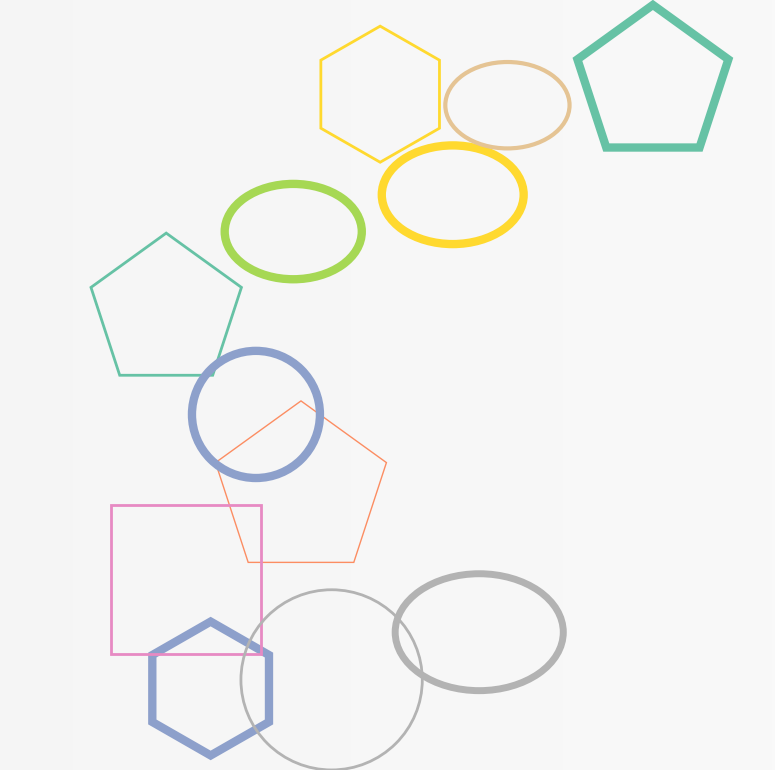[{"shape": "pentagon", "thickness": 3, "radius": 0.51, "center": [0.842, 0.891]}, {"shape": "pentagon", "thickness": 1, "radius": 0.51, "center": [0.214, 0.595]}, {"shape": "pentagon", "thickness": 0.5, "radius": 0.58, "center": [0.388, 0.363]}, {"shape": "circle", "thickness": 3, "radius": 0.41, "center": [0.33, 0.462]}, {"shape": "hexagon", "thickness": 3, "radius": 0.43, "center": [0.272, 0.106]}, {"shape": "square", "thickness": 1, "radius": 0.48, "center": [0.24, 0.248]}, {"shape": "oval", "thickness": 3, "radius": 0.44, "center": [0.378, 0.699]}, {"shape": "hexagon", "thickness": 1, "radius": 0.44, "center": [0.491, 0.878]}, {"shape": "oval", "thickness": 3, "radius": 0.46, "center": [0.584, 0.747]}, {"shape": "oval", "thickness": 1.5, "radius": 0.4, "center": [0.655, 0.863]}, {"shape": "oval", "thickness": 2.5, "radius": 0.54, "center": [0.618, 0.179]}, {"shape": "circle", "thickness": 1, "radius": 0.59, "center": [0.428, 0.117]}]